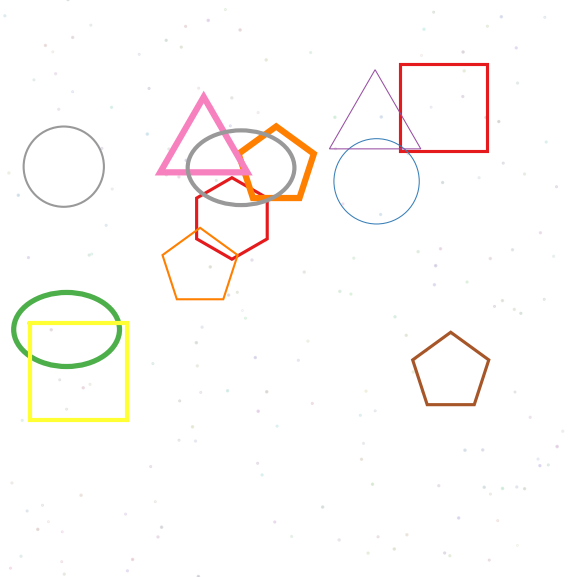[{"shape": "hexagon", "thickness": 1.5, "radius": 0.35, "center": [0.402, 0.621]}, {"shape": "square", "thickness": 1.5, "radius": 0.38, "center": [0.769, 0.814]}, {"shape": "circle", "thickness": 0.5, "radius": 0.37, "center": [0.652, 0.685]}, {"shape": "oval", "thickness": 2.5, "radius": 0.46, "center": [0.115, 0.429]}, {"shape": "triangle", "thickness": 0.5, "radius": 0.46, "center": [0.649, 0.787]}, {"shape": "pentagon", "thickness": 3, "radius": 0.34, "center": [0.478, 0.712]}, {"shape": "pentagon", "thickness": 1, "radius": 0.34, "center": [0.346, 0.536]}, {"shape": "square", "thickness": 2, "radius": 0.42, "center": [0.136, 0.356]}, {"shape": "pentagon", "thickness": 1.5, "radius": 0.35, "center": [0.78, 0.354]}, {"shape": "triangle", "thickness": 3, "radius": 0.44, "center": [0.353, 0.744]}, {"shape": "oval", "thickness": 2, "radius": 0.46, "center": [0.417, 0.709]}, {"shape": "circle", "thickness": 1, "radius": 0.35, "center": [0.11, 0.711]}]